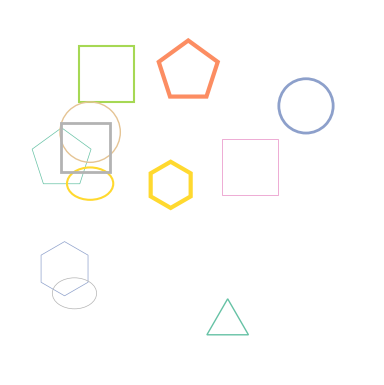[{"shape": "pentagon", "thickness": 0.5, "radius": 0.4, "center": [0.16, 0.588]}, {"shape": "triangle", "thickness": 1, "radius": 0.31, "center": [0.591, 0.162]}, {"shape": "pentagon", "thickness": 3, "radius": 0.4, "center": [0.489, 0.814]}, {"shape": "hexagon", "thickness": 0.5, "radius": 0.35, "center": [0.168, 0.302]}, {"shape": "circle", "thickness": 2, "radius": 0.35, "center": [0.795, 0.725]}, {"shape": "square", "thickness": 0.5, "radius": 0.36, "center": [0.649, 0.566]}, {"shape": "square", "thickness": 1.5, "radius": 0.36, "center": [0.277, 0.808]}, {"shape": "oval", "thickness": 1.5, "radius": 0.3, "center": [0.234, 0.523]}, {"shape": "hexagon", "thickness": 3, "radius": 0.3, "center": [0.443, 0.52]}, {"shape": "circle", "thickness": 1, "radius": 0.39, "center": [0.234, 0.657]}, {"shape": "oval", "thickness": 0.5, "radius": 0.29, "center": [0.193, 0.238]}, {"shape": "square", "thickness": 2, "radius": 0.32, "center": [0.222, 0.617]}]